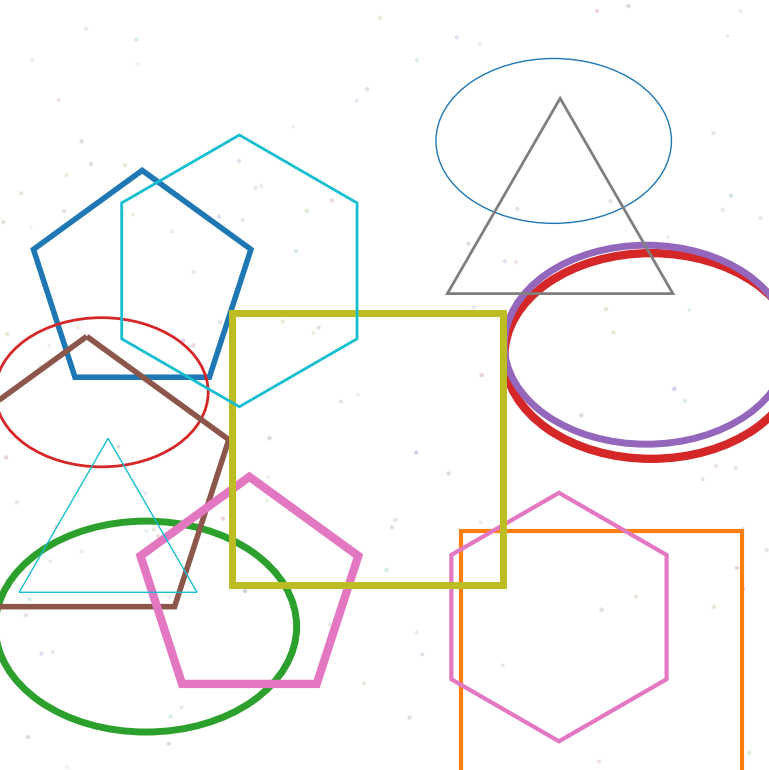[{"shape": "oval", "thickness": 0.5, "radius": 0.76, "center": [0.719, 0.817]}, {"shape": "pentagon", "thickness": 2, "radius": 0.74, "center": [0.185, 0.63]}, {"shape": "square", "thickness": 1.5, "radius": 0.91, "center": [0.781, 0.128]}, {"shape": "oval", "thickness": 2.5, "radius": 0.98, "center": [0.19, 0.186]}, {"shape": "oval", "thickness": 1, "radius": 0.69, "center": [0.132, 0.491]}, {"shape": "oval", "thickness": 3, "radius": 0.95, "center": [0.846, 0.538]}, {"shape": "oval", "thickness": 2.5, "radius": 0.92, "center": [0.84, 0.552]}, {"shape": "pentagon", "thickness": 2, "radius": 0.97, "center": [0.113, 0.369]}, {"shape": "pentagon", "thickness": 3, "radius": 0.74, "center": [0.324, 0.232]}, {"shape": "hexagon", "thickness": 1.5, "radius": 0.81, "center": [0.726, 0.199]}, {"shape": "triangle", "thickness": 1, "radius": 0.85, "center": [0.727, 0.703]}, {"shape": "square", "thickness": 2.5, "radius": 0.88, "center": [0.477, 0.417]}, {"shape": "triangle", "thickness": 0.5, "radius": 0.67, "center": [0.14, 0.297]}, {"shape": "hexagon", "thickness": 1, "radius": 0.88, "center": [0.311, 0.648]}]